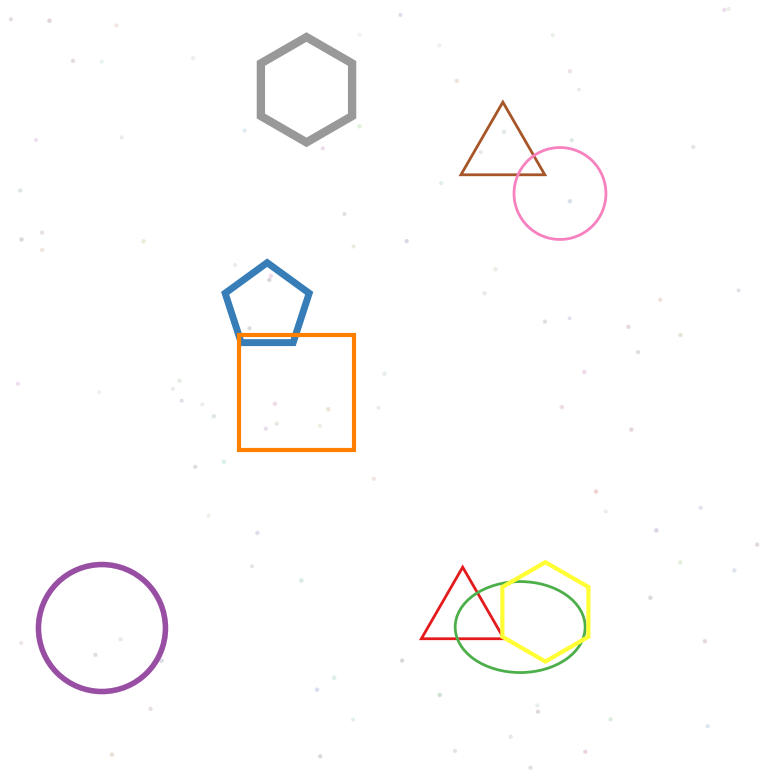[{"shape": "triangle", "thickness": 1, "radius": 0.31, "center": [0.601, 0.201]}, {"shape": "pentagon", "thickness": 2.5, "radius": 0.29, "center": [0.347, 0.601]}, {"shape": "oval", "thickness": 1, "radius": 0.42, "center": [0.676, 0.186]}, {"shape": "circle", "thickness": 2, "radius": 0.41, "center": [0.132, 0.184]}, {"shape": "square", "thickness": 1.5, "radius": 0.37, "center": [0.385, 0.49]}, {"shape": "hexagon", "thickness": 1.5, "radius": 0.32, "center": [0.708, 0.205]}, {"shape": "triangle", "thickness": 1, "radius": 0.31, "center": [0.653, 0.804]}, {"shape": "circle", "thickness": 1, "radius": 0.3, "center": [0.727, 0.749]}, {"shape": "hexagon", "thickness": 3, "radius": 0.34, "center": [0.398, 0.883]}]